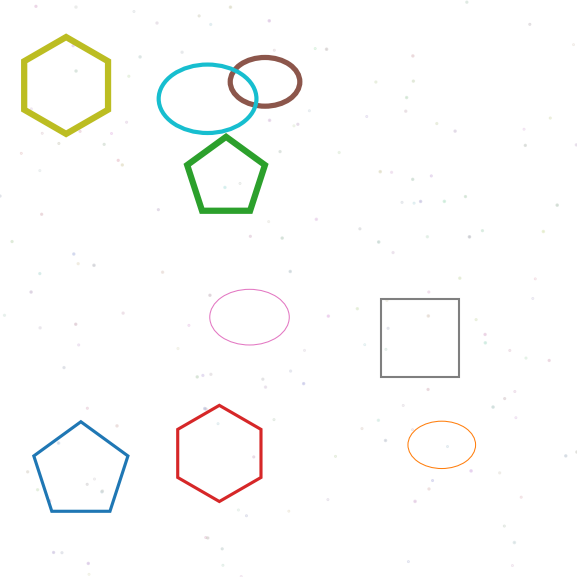[{"shape": "pentagon", "thickness": 1.5, "radius": 0.43, "center": [0.14, 0.183]}, {"shape": "oval", "thickness": 0.5, "radius": 0.29, "center": [0.765, 0.229]}, {"shape": "pentagon", "thickness": 3, "radius": 0.35, "center": [0.391, 0.691]}, {"shape": "hexagon", "thickness": 1.5, "radius": 0.42, "center": [0.38, 0.214]}, {"shape": "oval", "thickness": 2.5, "radius": 0.3, "center": [0.459, 0.857]}, {"shape": "oval", "thickness": 0.5, "radius": 0.34, "center": [0.432, 0.45]}, {"shape": "square", "thickness": 1, "radius": 0.34, "center": [0.728, 0.414]}, {"shape": "hexagon", "thickness": 3, "radius": 0.42, "center": [0.114, 0.851]}, {"shape": "oval", "thickness": 2, "radius": 0.42, "center": [0.359, 0.828]}]